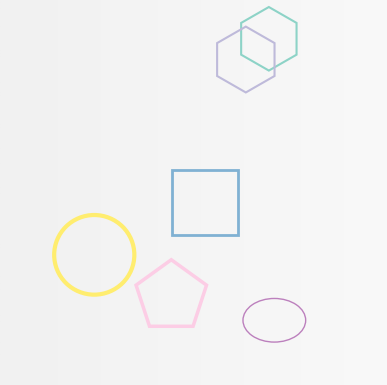[{"shape": "hexagon", "thickness": 1.5, "radius": 0.41, "center": [0.694, 0.899]}, {"shape": "hexagon", "thickness": 1.5, "radius": 0.43, "center": [0.634, 0.845]}, {"shape": "square", "thickness": 2, "radius": 0.42, "center": [0.53, 0.474]}, {"shape": "pentagon", "thickness": 2.5, "radius": 0.48, "center": [0.442, 0.23]}, {"shape": "oval", "thickness": 1, "radius": 0.4, "center": [0.708, 0.168]}, {"shape": "circle", "thickness": 3, "radius": 0.52, "center": [0.243, 0.338]}]